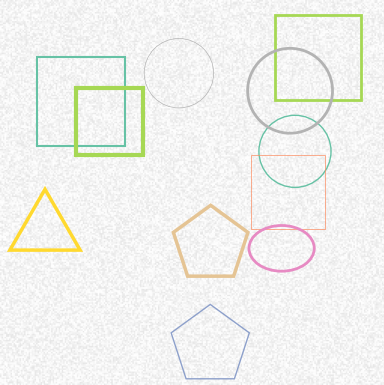[{"shape": "circle", "thickness": 1, "radius": 0.47, "center": [0.766, 0.607]}, {"shape": "square", "thickness": 1.5, "radius": 0.57, "center": [0.21, 0.737]}, {"shape": "square", "thickness": 0.5, "radius": 0.48, "center": [0.749, 0.502]}, {"shape": "pentagon", "thickness": 1, "radius": 0.53, "center": [0.546, 0.102]}, {"shape": "oval", "thickness": 2, "radius": 0.42, "center": [0.732, 0.355]}, {"shape": "square", "thickness": 3, "radius": 0.43, "center": [0.284, 0.685]}, {"shape": "square", "thickness": 2, "radius": 0.55, "center": [0.826, 0.85]}, {"shape": "triangle", "thickness": 2.5, "radius": 0.53, "center": [0.117, 0.403]}, {"shape": "pentagon", "thickness": 2.5, "radius": 0.51, "center": [0.547, 0.365]}, {"shape": "circle", "thickness": 2, "radius": 0.55, "center": [0.753, 0.764]}, {"shape": "circle", "thickness": 0.5, "radius": 0.45, "center": [0.465, 0.81]}]